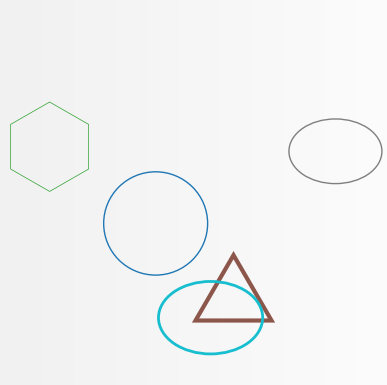[{"shape": "circle", "thickness": 1, "radius": 0.67, "center": [0.402, 0.42]}, {"shape": "hexagon", "thickness": 0.5, "radius": 0.58, "center": [0.128, 0.619]}, {"shape": "triangle", "thickness": 3, "radius": 0.57, "center": [0.603, 0.224]}, {"shape": "oval", "thickness": 1, "radius": 0.6, "center": [0.866, 0.607]}, {"shape": "oval", "thickness": 2, "radius": 0.67, "center": [0.543, 0.175]}]